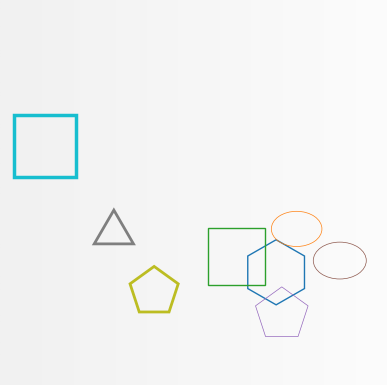[{"shape": "hexagon", "thickness": 1, "radius": 0.42, "center": [0.713, 0.293]}, {"shape": "oval", "thickness": 0.5, "radius": 0.33, "center": [0.765, 0.405]}, {"shape": "square", "thickness": 1, "radius": 0.37, "center": [0.611, 0.334]}, {"shape": "pentagon", "thickness": 0.5, "radius": 0.36, "center": [0.727, 0.184]}, {"shape": "oval", "thickness": 0.5, "radius": 0.34, "center": [0.877, 0.323]}, {"shape": "triangle", "thickness": 2, "radius": 0.29, "center": [0.294, 0.396]}, {"shape": "pentagon", "thickness": 2, "radius": 0.33, "center": [0.398, 0.243]}, {"shape": "square", "thickness": 2.5, "radius": 0.4, "center": [0.117, 0.62]}]